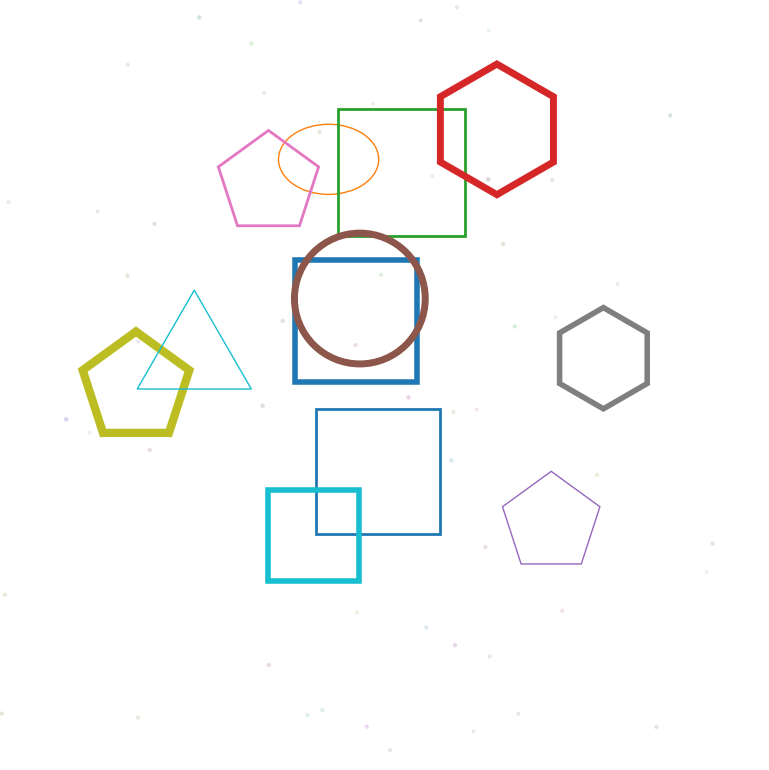[{"shape": "square", "thickness": 1, "radius": 0.4, "center": [0.491, 0.388]}, {"shape": "square", "thickness": 2, "radius": 0.39, "center": [0.462, 0.583]}, {"shape": "oval", "thickness": 0.5, "radius": 0.33, "center": [0.427, 0.793]}, {"shape": "square", "thickness": 1, "radius": 0.41, "center": [0.522, 0.776]}, {"shape": "hexagon", "thickness": 2.5, "radius": 0.42, "center": [0.645, 0.832]}, {"shape": "pentagon", "thickness": 0.5, "radius": 0.33, "center": [0.716, 0.321]}, {"shape": "circle", "thickness": 2.5, "radius": 0.42, "center": [0.467, 0.612]}, {"shape": "pentagon", "thickness": 1, "radius": 0.34, "center": [0.349, 0.762]}, {"shape": "hexagon", "thickness": 2, "radius": 0.33, "center": [0.784, 0.535]}, {"shape": "pentagon", "thickness": 3, "radius": 0.36, "center": [0.177, 0.497]}, {"shape": "square", "thickness": 2, "radius": 0.3, "center": [0.407, 0.304]}, {"shape": "triangle", "thickness": 0.5, "radius": 0.43, "center": [0.252, 0.538]}]